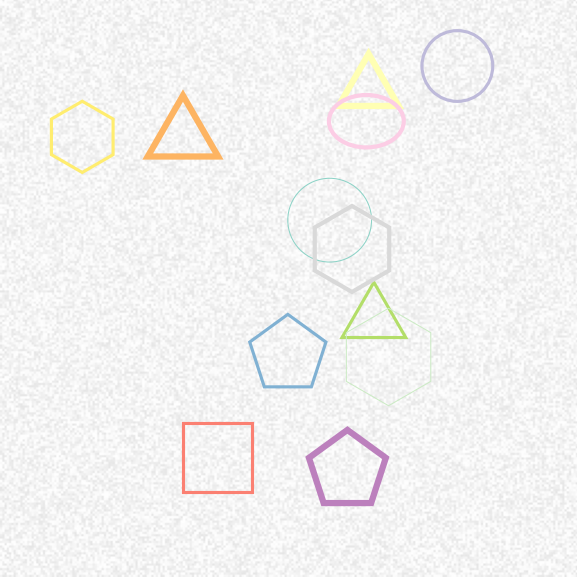[{"shape": "circle", "thickness": 0.5, "radius": 0.36, "center": [0.571, 0.618]}, {"shape": "triangle", "thickness": 3, "radius": 0.3, "center": [0.638, 0.846]}, {"shape": "circle", "thickness": 1.5, "radius": 0.31, "center": [0.792, 0.885]}, {"shape": "square", "thickness": 1.5, "radius": 0.3, "center": [0.377, 0.207]}, {"shape": "pentagon", "thickness": 1.5, "radius": 0.35, "center": [0.498, 0.385]}, {"shape": "triangle", "thickness": 3, "radius": 0.35, "center": [0.317, 0.763]}, {"shape": "triangle", "thickness": 1.5, "radius": 0.32, "center": [0.647, 0.447]}, {"shape": "oval", "thickness": 2, "radius": 0.32, "center": [0.634, 0.789]}, {"shape": "hexagon", "thickness": 2, "radius": 0.37, "center": [0.609, 0.568]}, {"shape": "pentagon", "thickness": 3, "radius": 0.35, "center": [0.602, 0.185]}, {"shape": "hexagon", "thickness": 0.5, "radius": 0.42, "center": [0.673, 0.381]}, {"shape": "hexagon", "thickness": 1.5, "radius": 0.31, "center": [0.142, 0.762]}]